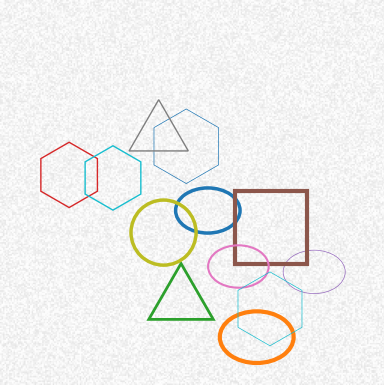[{"shape": "oval", "thickness": 2.5, "radius": 0.42, "center": [0.54, 0.453]}, {"shape": "hexagon", "thickness": 0.5, "radius": 0.48, "center": [0.484, 0.62]}, {"shape": "oval", "thickness": 3, "radius": 0.48, "center": [0.667, 0.124]}, {"shape": "triangle", "thickness": 2, "radius": 0.48, "center": [0.47, 0.219]}, {"shape": "hexagon", "thickness": 1, "radius": 0.42, "center": [0.18, 0.546]}, {"shape": "oval", "thickness": 0.5, "radius": 0.4, "center": [0.816, 0.294]}, {"shape": "square", "thickness": 3, "radius": 0.47, "center": [0.704, 0.41]}, {"shape": "oval", "thickness": 1.5, "radius": 0.39, "center": [0.619, 0.308]}, {"shape": "triangle", "thickness": 1, "radius": 0.44, "center": [0.412, 0.652]}, {"shape": "circle", "thickness": 2.5, "radius": 0.42, "center": [0.425, 0.396]}, {"shape": "hexagon", "thickness": 0.5, "radius": 0.48, "center": [0.701, 0.198]}, {"shape": "hexagon", "thickness": 1, "radius": 0.42, "center": [0.293, 0.538]}]